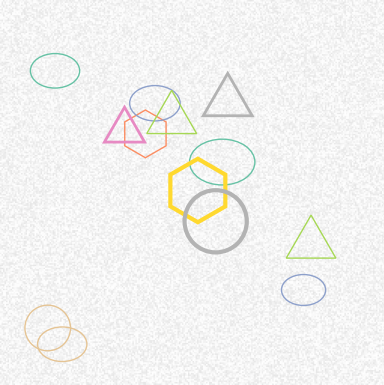[{"shape": "oval", "thickness": 1, "radius": 0.42, "center": [0.577, 0.579]}, {"shape": "oval", "thickness": 1, "radius": 0.32, "center": [0.143, 0.816]}, {"shape": "hexagon", "thickness": 1, "radius": 0.31, "center": [0.378, 0.652]}, {"shape": "oval", "thickness": 1, "radius": 0.33, "center": [0.402, 0.732]}, {"shape": "oval", "thickness": 1, "radius": 0.29, "center": [0.788, 0.247]}, {"shape": "triangle", "thickness": 2, "radius": 0.3, "center": [0.323, 0.661]}, {"shape": "triangle", "thickness": 1, "radius": 0.37, "center": [0.808, 0.367]}, {"shape": "triangle", "thickness": 1, "radius": 0.37, "center": [0.446, 0.69]}, {"shape": "hexagon", "thickness": 3, "radius": 0.41, "center": [0.514, 0.505]}, {"shape": "oval", "thickness": 1, "radius": 0.32, "center": [0.162, 0.106]}, {"shape": "circle", "thickness": 1, "radius": 0.3, "center": [0.124, 0.148]}, {"shape": "circle", "thickness": 3, "radius": 0.4, "center": [0.56, 0.425]}, {"shape": "triangle", "thickness": 2, "radius": 0.37, "center": [0.591, 0.736]}]